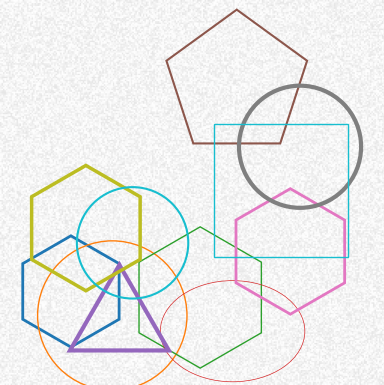[{"shape": "hexagon", "thickness": 2, "radius": 0.72, "center": [0.184, 0.243]}, {"shape": "circle", "thickness": 1, "radius": 0.97, "center": [0.292, 0.18]}, {"shape": "hexagon", "thickness": 1, "radius": 0.92, "center": [0.52, 0.227]}, {"shape": "oval", "thickness": 0.5, "radius": 0.94, "center": [0.604, 0.14]}, {"shape": "triangle", "thickness": 3, "radius": 0.74, "center": [0.31, 0.164]}, {"shape": "pentagon", "thickness": 1.5, "radius": 0.96, "center": [0.615, 0.783]}, {"shape": "hexagon", "thickness": 2, "radius": 0.81, "center": [0.754, 0.347]}, {"shape": "circle", "thickness": 3, "radius": 0.79, "center": [0.779, 0.619]}, {"shape": "hexagon", "thickness": 2.5, "radius": 0.81, "center": [0.223, 0.408]}, {"shape": "circle", "thickness": 1.5, "radius": 0.72, "center": [0.344, 0.369]}, {"shape": "square", "thickness": 1, "radius": 0.87, "center": [0.731, 0.505]}]